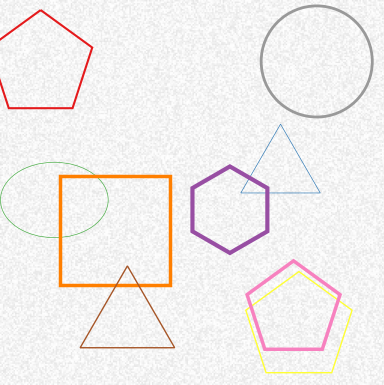[{"shape": "pentagon", "thickness": 1.5, "radius": 0.7, "center": [0.106, 0.833]}, {"shape": "triangle", "thickness": 0.5, "radius": 0.6, "center": [0.729, 0.558]}, {"shape": "oval", "thickness": 0.5, "radius": 0.7, "center": [0.141, 0.481]}, {"shape": "hexagon", "thickness": 3, "radius": 0.56, "center": [0.597, 0.455]}, {"shape": "square", "thickness": 2.5, "radius": 0.71, "center": [0.299, 0.401]}, {"shape": "pentagon", "thickness": 1, "radius": 0.73, "center": [0.776, 0.149]}, {"shape": "triangle", "thickness": 1, "radius": 0.71, "center": [0.331, 0.168]}, {"shape": "pentagon", "thickness": 2.5, "radius": 0.63, "center": [0.762, 0.195]}, {"shape": "circle", "thickness": 2, "radius": 0.72, "center": [0.823, 0.84]}]